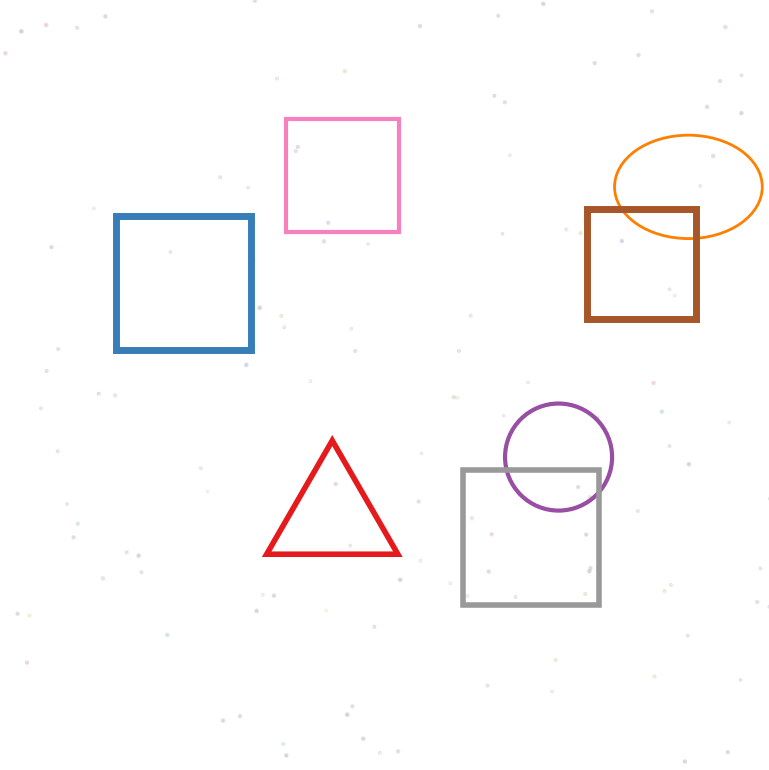[{"shape": "triangle", "thickness": 2, "radius": 0.49, "center": [0.432, 0.329]}, {"shape": "square", "thickness": 2.5, "radius": 0.44, "center": [0.238, 0.632]}, {"shape": "circle", "thickness": 1.5, "radius": 0.35, "center": [0.725, 0.406]}, {"shape": "oval", "thickness": 1, "radius": 0.48, "center": [0.894, 0.757]}, {"shape": "square", "thickness": 2.5, "radius": 0.35, "center": [0.833, 0.657]}, {"shape": "square", "thickness": 1.5, "radius": 0.37, "center": [0.445, 0.772]}, {"shape": "square", "thickness": 2, "radius": 0.44, "center": [0.69, 0.302]}]